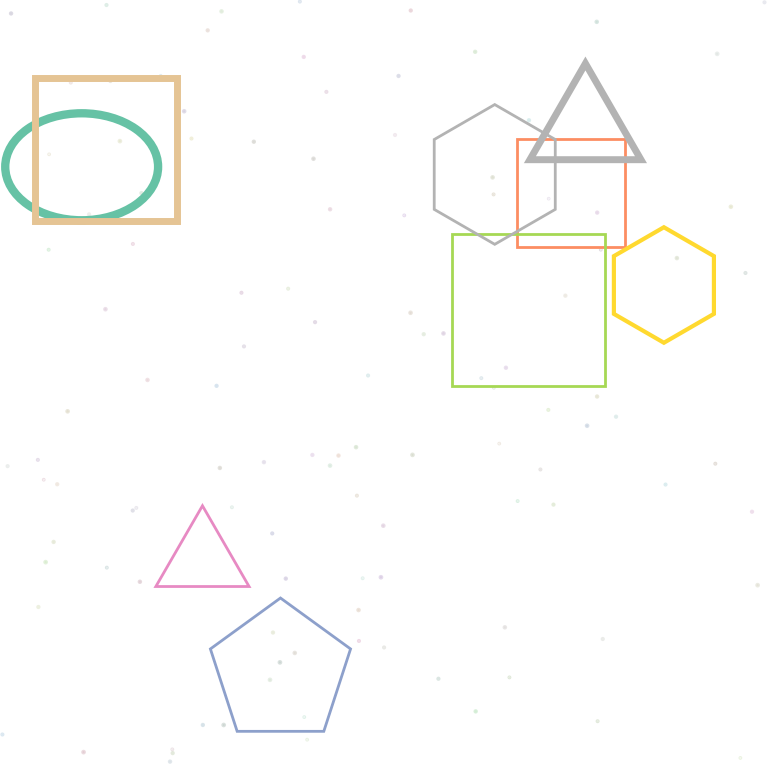[{"shape": "oval", "thickness": 3, "radius": 0.5, "center": [0.106, 0.783]}, {"shape": "square", "thickness": 1, "radius": 0.35, "center": [0.742, 0.75]}, {"shape": "pentagon", "thickness": 1, "radius": 0.48, "center": [0.364, 0.128]}, {"shape": "triangle", "thickness": 1, "radius": 0.35, "center": [0.263, 0.273]}, {"shape": "square", "thickness": 1, "radius": 0.5, "center": [0.686, 0.597]}, {"shape": "hexagon", "thickness": 1.5, "radius": 0.38, "center": [0.862, 0.63]}, {"shape": "square", "thickness": 2.5, "radius": 0.46, "center": [0.138, 0.806]}, {"shape": "triangle", "thickness": 2.5, "radius": 0.42, "center": [0.76, 0.834]}, {"shape": "hexagon", "thickness": 1, "radius": 0.45, "center": [0.643, 0.773]}]